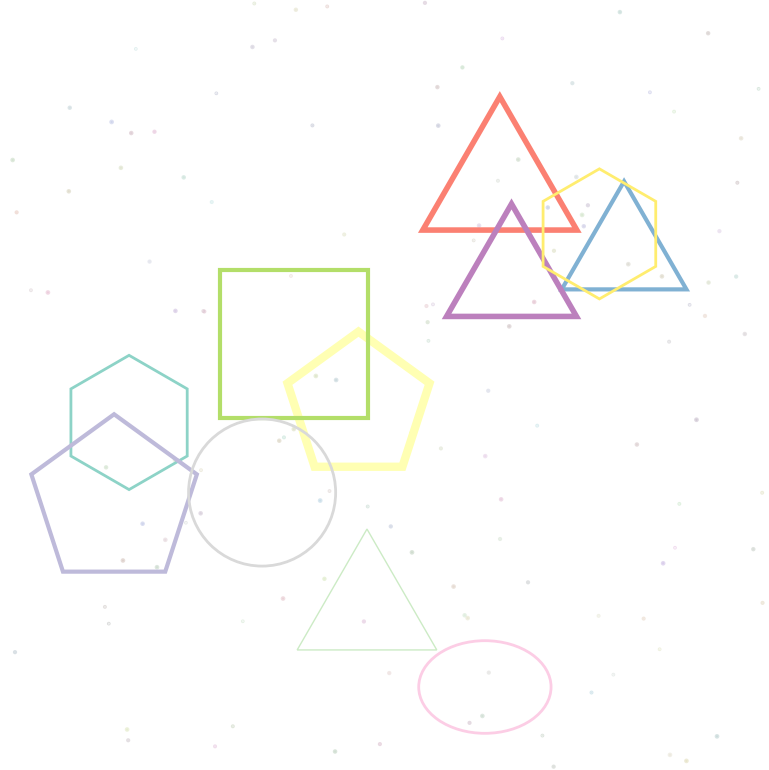[{"shape": "hexagon", "thickness": 1, "radius": 0.44, "center": [0.168, 0.451]}, {"shape": "pentagon", "thickness": 3, "radius": 0.48, "center": [0.466, 0.472]}, {"shape": "pentagon", "thickness": 1.5, "radius": 0.56, "center": [0.148, 0.349]}, {"shape": "triangle", "thickness": 2, "radius": 0.58, "center": [0.649, 0.759]}, {"shape": "triangle", "thickness": 1.5, "radius": 0.47, "center": [0.81, 0.671]}, {"shape": "square", "thickness": 1.5, "radius": 0.48, "center": [0.382, 0.553]}, {"shape": "oval", "thickness": 1, "radius": 0.43, "center": [0.63, 0.108]}, {"shape": "circle", "thickness": 1, "radius": 0.48, "center": [0.34, 0.36]}, {"shape": "triangle", "thickness": 2, "radius": 0.49, "center": [0.664, 0.638]}, {"shape": "triangle", "thickness": 0.5, "radius": 0.52, "center": [0.477, 0.208]}, {"shape": "hexagon", "thickness": 1, "radius": 0.42, "center": [0.778, 0.696]}]